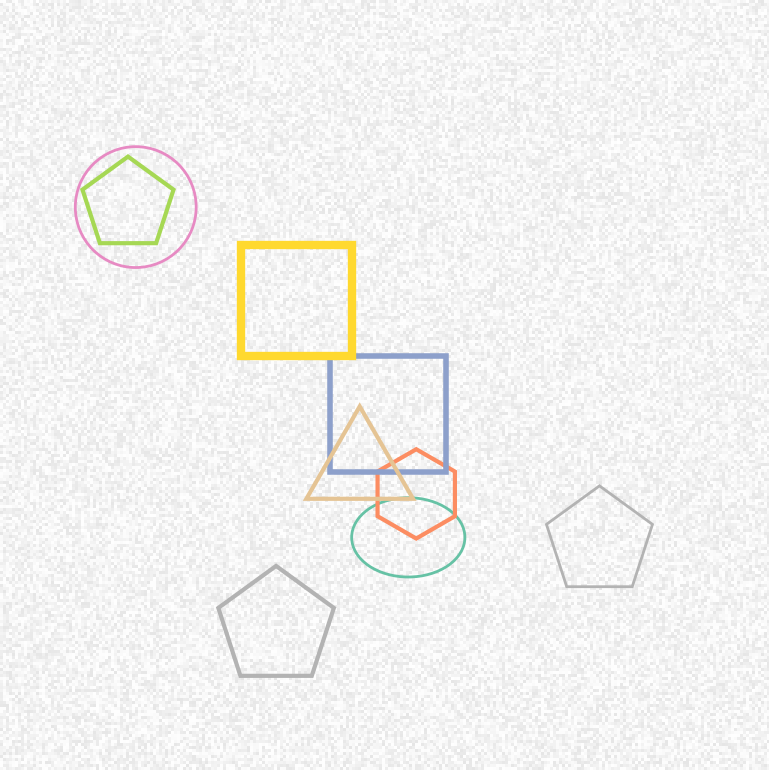[{"shape": "oval", "thickness": 1, "radius": 0.37, "center": [0.53, 0.302]}, {"shape": "hexagon", "thickness": 1.5, "radius": 0.29, "center": [0.541, 0.359]}, {"shape": "square", "thickness": 2, "radius": 0.38, "center": [0.504, 0.462]}, {"shape": "circle", "thickness": 1, "radius": 0.39, "center": [0.176, 0.731]}, {"shape": "pentagon", "thickness": 1.5, "radius": 0.31, "center": [0.166, 0.734]}, {"shape": "square", "thickness": 3, "radius": 0.36, "center": [0.385, 0.61]}, {"shape": "triangle", "thickness": 1.5, "radius": 0.4, "center": [0.467, 0.392]}, {"shape": "pentagon", "thickness": 1, "radius": 0.36, "center": [0.779, 0.297]}, {"shape": "pentagon", "thickness": 1.5, "radius": 0.39, "center": [0.359, 0.186]}]